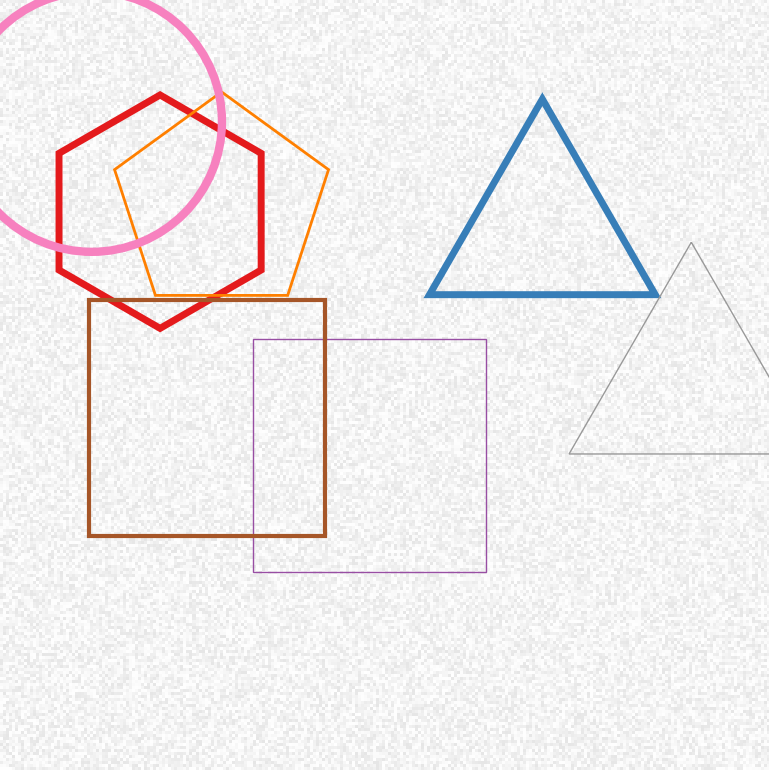[{"shape": "hexagon", "thickness": 2.5, "radius": 0.76, "center": [0.208, 0.725]}, {"shape": "triangle", "thickness": 2.5, "radius": 0.85, "center": [0.704, 0.702]}, {"shape": "square", "thickness": 0.5, "radius": 0.76, "center": [0.48, 0.409]}, {"shape": "pentagon", "thickness": 1, "radius": 0.73, "center": [0.288, 0.735]}, {"shape": "square", "thickness": 1.5, "radius": 0.77, "center": [0.269, 0.457]}, {"shape": "circle", "thickness": 3, "radius": 0.85, "center": [0.119, 0.842]}, {"shape": "triangle", "thickness": 0.5, "radius": 0.92, "center": [0.898, 0.502]}]